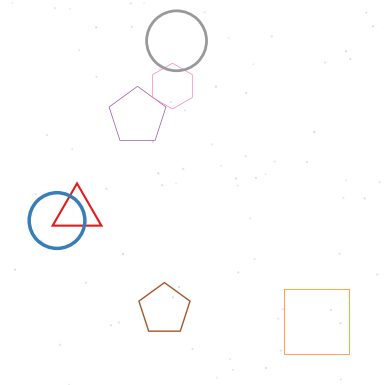[{"shape": "triangle", "thickness": 1.5, "radius": 0.37, "center": [0.2, 0.45]}, {"shape": "circle", "thickness": 2.5, "radius": 0.36, "center": [0.148, 0.427]}, {"shape": "pentagon", "thickness": 0.5, "radius": 0.39, "center": [0.357, 0.698]}, {"shape": "square", "thickness": 0.5, "radius": 0.42, "center": [0.822, 0.164]}, {"shape": "pentagon", "thickness": 1, "radius": 0.35, "center": [0.427, 0.196]}, {"shape": "hexagon", "thickness": 0.5, "radius": 0.3, "center": [0.448, 0.776]}, {"shape": "circle", "thickness": 2, "radius": 0.39, "center": [0.459, 0.894]}]